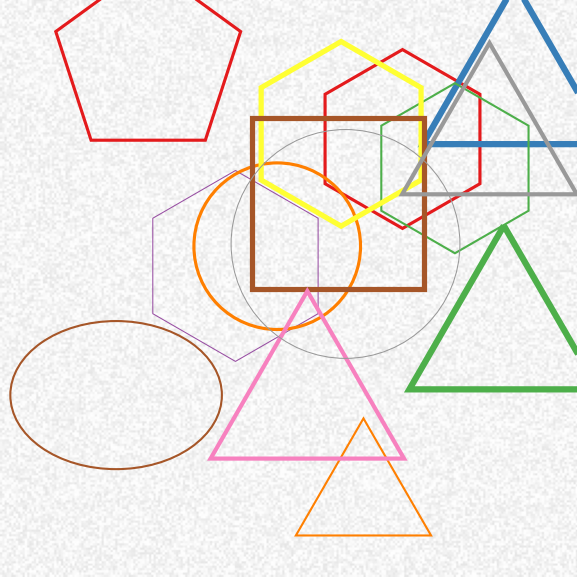[{"shape": "pentagon", "thickness": 1.5, "radius": 0.84, "center": [0.257, 0.892]}, {"shape": "hexagon", "thickness": 1.5, "radius": 0.77, "center": [0.697, 0.758]}, {"shape": "triangle", "thickness": 3, "radius": 0.92, "center": [0.892, 0.842]}, {"shape": "hexagon", "thickness": 1, "radius": 0.74, "center": [0.788, 0.708]}, {"shape": "triangle", "thickness": 3, "radius": 0.94, "center": [0.872, 0.419]}, {"shape": "hexagon", "thickness": 0.5, "radius": 0.83, "center": [0.408, 0.539]}, {"shape": "triangle", "thickness": 1, "radius": 0.68, "center": [0.629, 0.139]}, {"shape": "circle", "thickness": 1.5, "radius": 0.72, "center": [0.48, 0.573]}, {"shape": "hexagon", "thickness": 2.5, "radius": 0.8, "center": [0.591, 0.767]}, {"shape": "square", "thickness": 2.5, "radius": 0.74, "center": [0.586, 0.647]}, {"shape": "oval", "thickness": 1, "radius": 0.92, "center": [0.201, 0.315]}, {"shape": "triangle", "thickness": 2, "radius": 0.97, "center": [0.532, 0.302]}, {"shape": "triangle", "thickness": 2, "radius": 0.87, "center": [0.848, 0.75]}, {"shape": "circle", "thickness": 0.5, "radius": 0.99, "center": [0.598, 0.577]}]